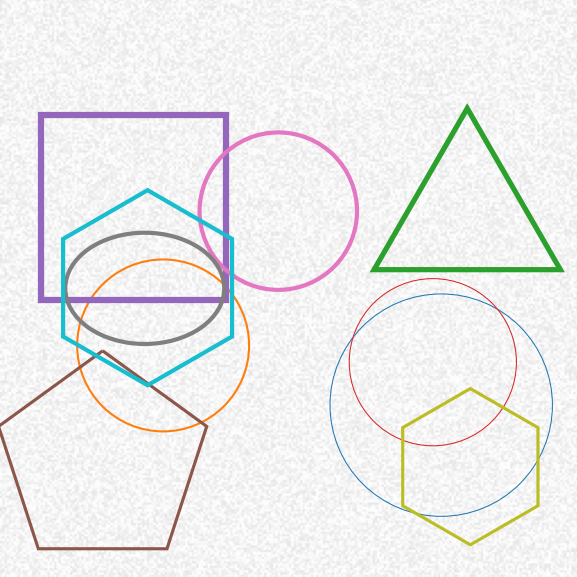[{"shape": "circle", "thickness": 0.5, "radius": 0.96, "center": [0.764, 0.298]}, {"shape": "circle", "thickness": 1, "radius": 0.74, "center": [0.282, 0.401]}, {"shape": "triangle", "thickness": 2.5, "radius": 0.93, "center": [0.809, 0.625]}, {"shape": "circle", "thickness": 0.5, "radius": 0.72, "center": [0.749, 0.372]}, {"shape": "square", "thickness": 3, "radius": 0.8, "center": [0.231, 0.64]}, {"shape": "pentagon", "thickness": 1.5, "radius": 0.95, "center": [0.178, 0.202]}, {"shape": "circle", "thickness": 2, "radius": 0.68, "center": [0.482, 0.633]}, {"shape": "oval", "thickness": 2, "radius": 0.69, "center": [0.251, 0.5]}, {"shape": "hexagon", "thickness": 1.5, "radius": 0.68, "center": [0.814, 0.191]}, {"shape": "hexagon", "thickness": 2, "radius": 0.84, "center": [0.256, 0.501]}]